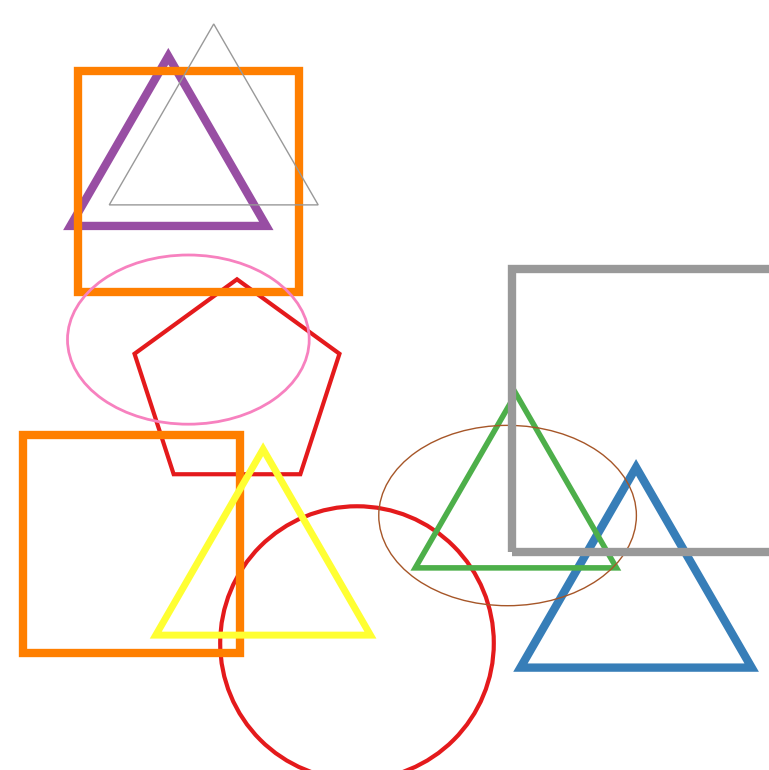[{"shape": "pentagon", "thickness": 1.5, "radius": 0.7, "center": [0.308, 0.497]}, {"shape": "circle", "thickness": 1.5, "radius": 0.89, "center": [0.464, 0.165]}, {"shape": "triangle", "thickness": 3, "radius": 0.87, "center": [0.826, 0.22]}, {"shape": "triangle", "thickness": 2, "radius": 0.75, "center": [0.67, 0.338]}, {"shape": "triangle", "thickness": 3, "radius": 0.73, "center": [0.219, 0.78]}, {"shape": "square", "thickness": 3, "radius": 0.72, "center": [0.245, 0.764]}, {"shape": "square", "thickness": 3, "radius": 0.71, "center": [0.171, 0.294]}, {"shape": "triangle", "thickness": 2.5, "radius": 0.8, "center": [0.342, 0.256]}, {"shape": "oval", "thickness": 0.5, "radius": 0.84, "center": [0.659, 0.33]}, {"shape": "oval", "thickness": 1, "radius": 0.78, "center": [0.245, 0.559]}, {"shape": "square", "thickness": 3, "radius": 0.92, "center": [0.849, 0.466]}, {"shape": "triangle", "thickness": 0.5, "radius": 0.78, "center": [0.278, 0.812]}]